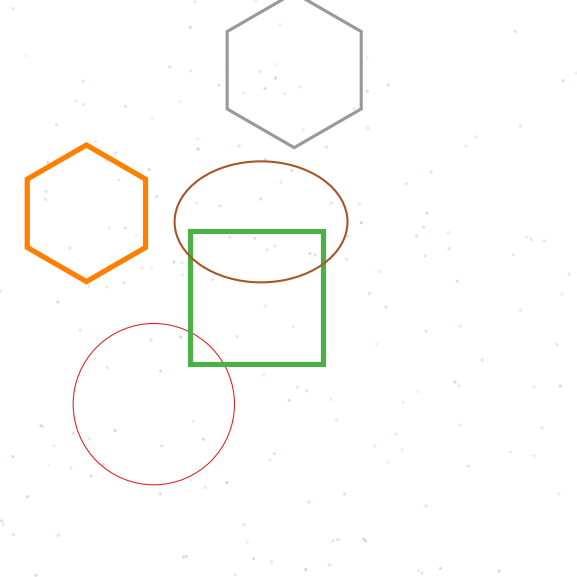[{"shape": "circle", "thickness": 0.5, "radius": 0.7, "center": [0.266, 0.299]}, {"shape": "square", "thickness": 2.5, "radius": 0.57, "center": [0.444, 0.484]}, {"shape": "hexagon", "thickness": 2.5, "radius": 0.59, "center": [0.15, 0.63]}, {"shape": "oval", "thickness": 1, "radius": 0.75, "center": [0.452, 0.615]}, {"shape": "hexagon", "thickness": 1.5, "radius": 0.67, "center": [0.509, 0.878]}]